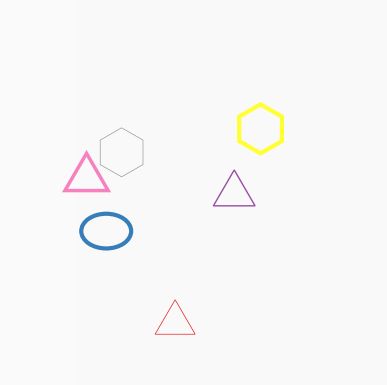[{"shape": "triangle", "thickness": 0.5, "radius": 0.3, "center": [0.452, 0.162]}, {"shape": "oval", "thickness": 3, "radius": 0.32, "center": [0.274, 0.4]}, {"shape": "triangle", "thickness": 1, "radius": 0.31, "center": [0.604, 0.496]}, {"shape": "hexagon", "thickness": 3, "radius": 0.32, "center": [0.672, 0.665]}, {"shape": "triangle", "thickness": 2.5, "radius": 0.32, "center": [0.223, 0.537]}, {"shape": "hexagon", "thickness": 0.5, "radius": 0.32, "center": [0.314, 0.604]}]